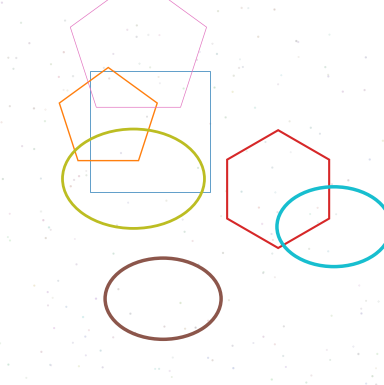[{"shape": "square", "thickness": 0.5, "radius": 0.78, "center": [0.389, 0.658]}, {"shape": "pentagon", "thickness": 1, "radius": 0.67, "center": [0.281, 0.691]}, {"shape": "hexagon", "thickness": 1.5, "radius": 0.77, "center": [0.722, 0.509]}, {"shape": "oval", "thickness": 2.5, "radius": 0.75, "center": [0.424, 0.224]}, {"shape": "pentagon", "thickness": 0.5, "radius": 0.93, "center": [0.36, 0.872]}, {"shape": "oval", "thickness": 2, "radius": 0.92, "center": [0.347, 0.536]}, {"shape": "oval", "thickness": 2.5, "radius": 0.74, "center": [0.867, 0.411]}]